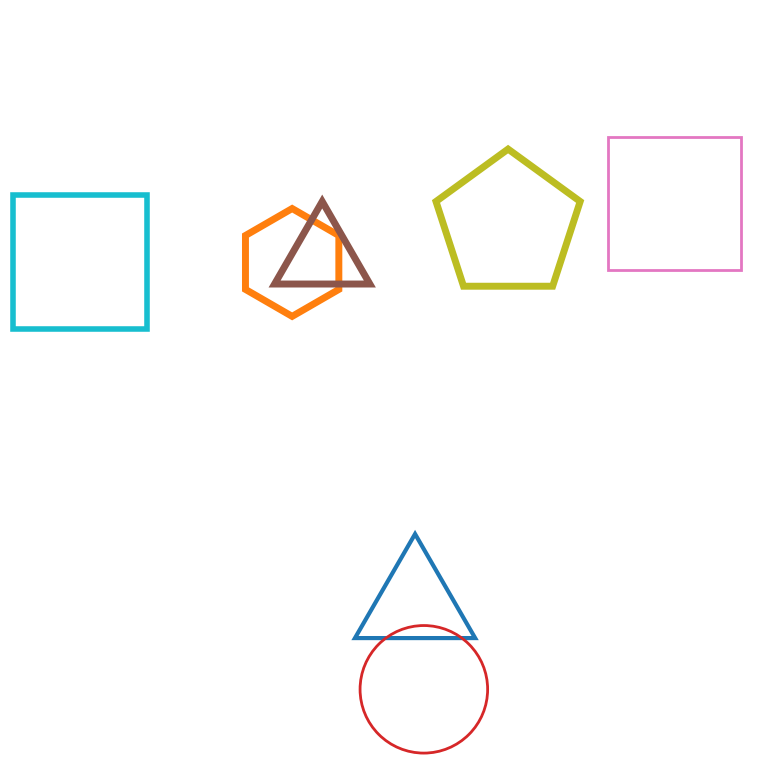[{"shape": "triangle", "thickness": 1.5, "radius": 0.45, "center": [0.539, 0.216]}, {"shape": "hexagon", "thickness": 2.5, "radius": 0.35, "center": [0.379, 0.659]}, {"shape": "circle", "thickness": 1, "radius": 0.41, "center": [0.55, 0.105]}, {"shape": "triangle", "thickness": 2.5, "radius": 0.36, "center": [0.418, 0.667]}, {"shape": "square", "thickness": 1, "radius": 0.43, "center": [0.876, 0.736]}, {"shape": "pentagon", "thickness": 2.5, "radius": 0.49, "center": [0.66, 0.708]}, {"shape": "square", "thickness": 2, "radius": 0.43, "center": [0.104, 0.66]}]